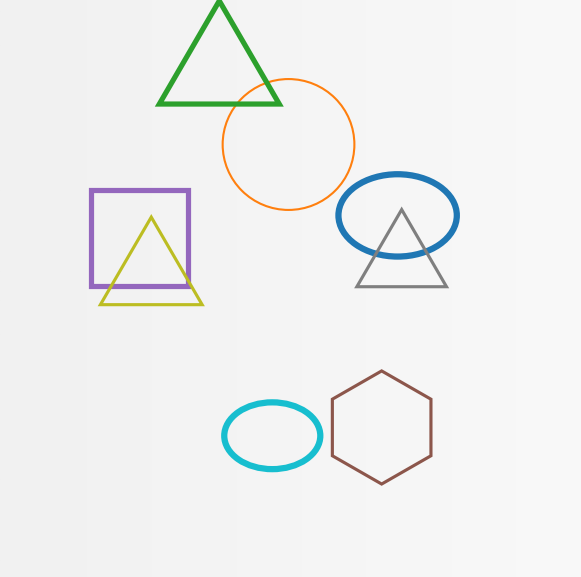[{"shape": "oval", "thickness": 3, "radius": 0.51, "center": [0.684, 0.626]}, {"shape": "circle", "thickness": 1, "radius": 0.57, "center": [0.496, 0.749]}, {"shape": "triangle", "thickness": 2.5, "radius": 0.6, "center": [0.377, 0.879]}, {"shape": "square", "thickness": 2.5, "radius": 0.42, "center": [0.24, 0.587]}, {"shape": "hexagon", "thickness": 1.5, "radius": 0.49, "center": [0.657, 0.259]}, {"shape": "triangle", "thickness": 1.5, "radius": 0.45, "center": [0.691, 0.547]}, {"shape": "triangle", "thickness": 1.5, "radius": 0.51, "center": [0.26, 0.522]}, {"shape": "oval", "thickness": 3, "radius": 0.41, "center": [0.468, 0.245]}]